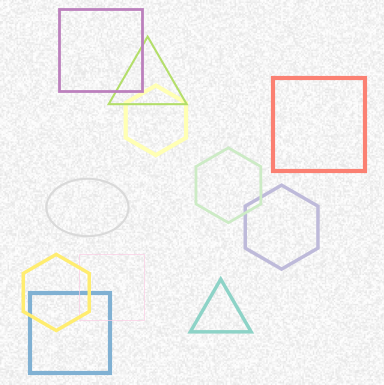[{"shape": "triangle", "thickness": 2.5, "radius": 0.46, "center": [0.573, 0.184]}, {"shape": "hexagon", "thickness": 3, "radius": 0.45, "center": [0.405, 0.688]}, {"shape": "hexagon", "thickness": 2.5, "radius": 0.55, "center": [0.731, 0.41]}, {"shape": "square", "thickness": 3, "radius": 0.6, "center": [0.829, 0.676]}, {"shape": "square", "thickness": 3, "radius": 0.52, "center": [0.182, 0.136]}, {"shape": "triangle", "thickness": 1.5, "radius": 0.58, "center": [0.384, 0.788]}, {"shape": "square", "thickness": 0.5, "radius": 0.42, "center": [0.289, 0.255]}, {"shape": "oval", "thickness": 1.5, "radius": 0.53, "center": [0.227, 0.461]}, {"shape": "square", "thickness": 2, "radius": 0.54, "center": [0.262, 0.87]}, {"shape": "hexagon", "thickness": 2, "radius": 0.49, "center": [0.593, 0.519]}, {"shape": "hexagon", "thickness": 2.5, "radius": 0.49, "center": [0.146, 0.24]}]